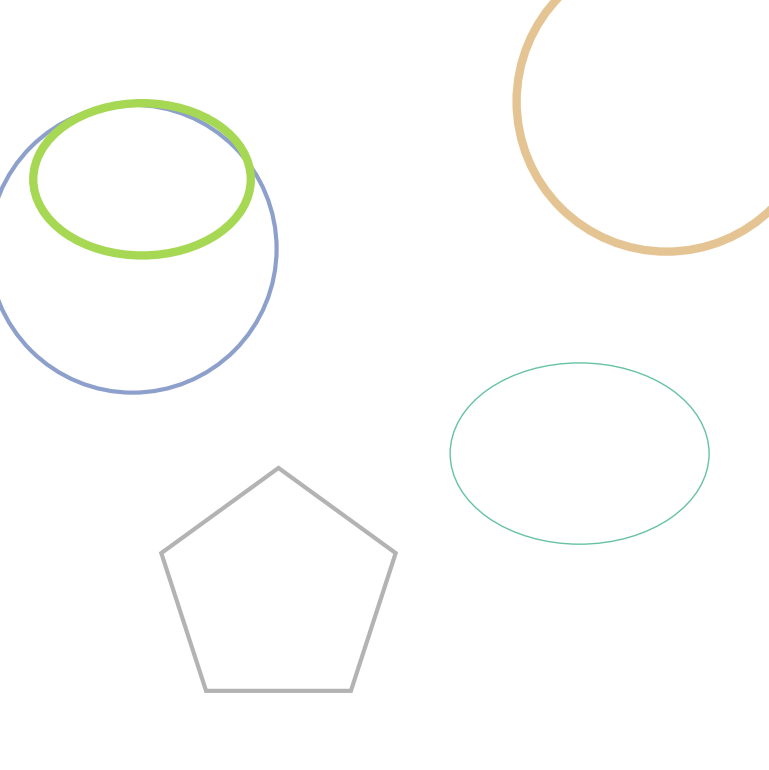[{"shape": "oval", "thickness": 0.5, "radius": 0.84, "center": [0.753, 0.411]}, {"shape": "circle", "thickness": 1.5, "radius": 0.93, "center": [0.172, 0.677]}, {"shape": "oval", "thickness": 3, "radius": 0.71, "center": [0.184, 0.767]}, {"shape": "circle", "thickness": 3, "radius": 0.97, "center": [0.866, 0.868]}, {"shape": "pentagon", "thickness": 1.5, "radius": 0.8, "center": [0.362, 0.232]}]